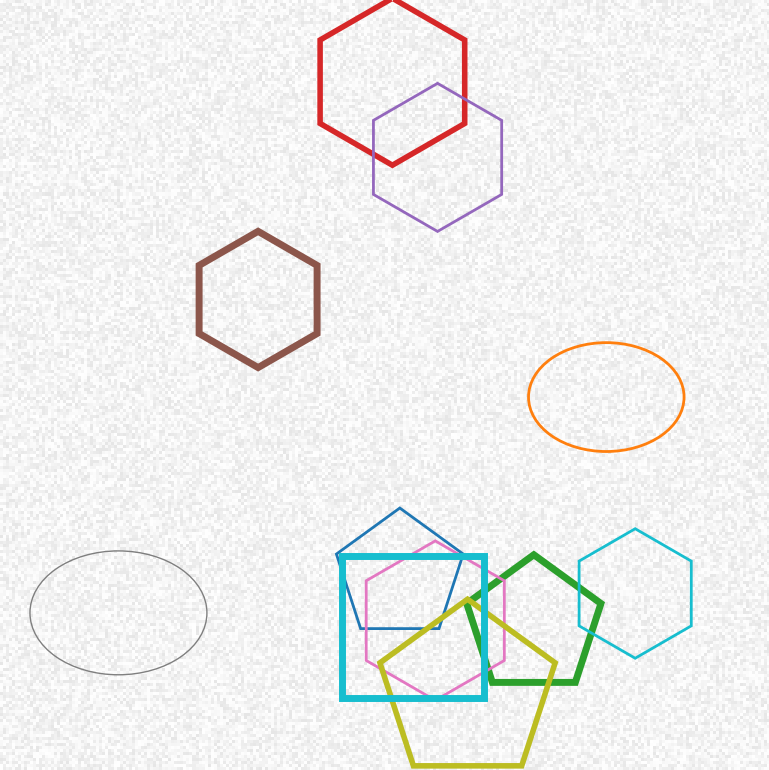[{"shape": "pentagon", "thickness": 1, "radius": 0.43, "center": [0.519, 0.254]}, {"shape": "oval", "thickness": 1, "radius": 0.5, "center": [0.787, 0.484]}, {"shape": "pentagon", "thickness": 2.5, "radius": 0.46, "center": [0.693, 0.188]}, {"shape": "hexagon", "thickness": 2, "radius": 0.54, "center": [0.51, 0.894]}, {"shape": "hexagon", "thickness": 1, "radius": 0.48, "center": [0.568, 0.796]}, {"shape": "hexagon", "thickness": 2.5, "radius": 0.44, "center": [0.335, 0.611]}, {"shape": "hexagon", "thickness": 1, "radius": 0.52, "center": [0.565, 0.194]}, {"shape": "oval", "thickness": 0.5, "radius": 0.57, "center": [0.154, 0.204]}, {"shape": "pentagon", "thickness": 2, "radius": 0.6, "center": [0.607, 0.102]}, {"shape": "square", "thickness": 2.5, "radius": 0.46, "center": [0.537, 0.186]}, {"shape": "hexagon", "thickness": 1, "radius": 0.42, "center": [0.825, 0.229]}]